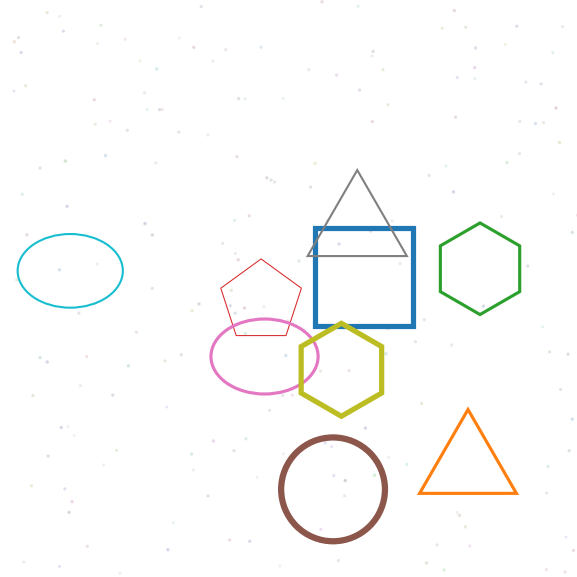[{"shape": "square", "thickness": 2.5, "radius": 0.42, "center": [0.631, 0.519]}, {"shape": "triangle", "thickness": 1.5, "radius": 0.48, "center": [0.81, 0.193]}, {"shape": "hexagon", "thickness": 1.5, "radius": 0.4, "center": [0.831, 0.534]}, {"shape": "pentagon", "thickness": 0.5, "radius": 0.37, "center": [0.452, 0.477]}, {"shape": "circle", "thickness": 3, "radius": 0.45, "center": [0.577, 0.152]}, {"shape": "oval", "thickness": 1.5, "radius": 0.46, "center": [0.458, 0.382]}, {"shape": "triangle", "thickness": 1, "radius": 0.5, "center": [0.619, 0.605]}, {"shape": "hexagon", "thickness": 2.5, "radius": 0.4, "center": [0.591, 0.359]}, {"shape": "oval", "thickness": 1, "radius": 0.46, "center": [0.122, 0.53]}]